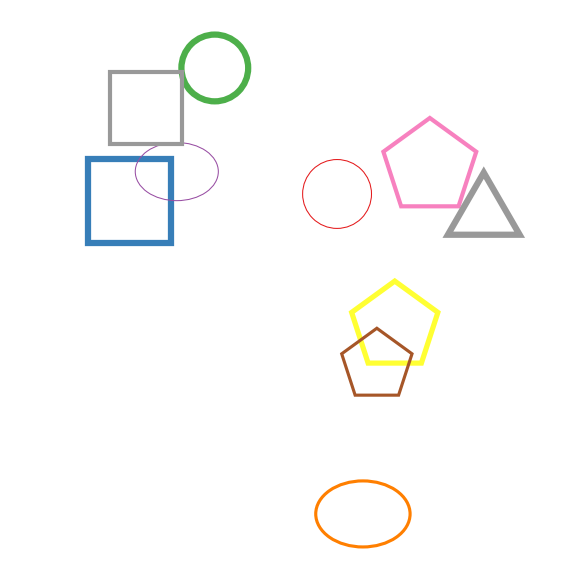[{"shape": "circle", "thickness": 0.5, "radius": 0.3, "center": [0.584, 0.663]}, {"shape": "square", "thickness": 3, "radius": 0.36, "center": [0.225, 0.651]}, {"shape": "circle", "thickness": 3, "radius": 0.29, "center": [0.372, 0.881]}, {"shape": "oval", "thickness": 0.5, "radius": 0.36, "center": [0.306, 0.702]}, {"shape": "oval", "thickness": 1.5, "radius": 0.41, "center": [0.628, 0.109]}, {"shape": "pentagon", "thickness": 2.5, "radius": 0.39, "center": [0.684, 0.434]}, {"shape": "pentagon", "thickness": 1.5, "radius": 0.32, "center": [0.653, 0.367]}, {"shape": "pentagon", "thickness": 2, "radius": 0.42, "center": [0.744, 0.71]}, {"shape": "square", "thickness": 2, "radius": 0.31, "center": [0.253, 0.812]}, {"shape": "triangle", "thickness": 3, "radius": 0.36, "center": [0.838, 0.629]}]